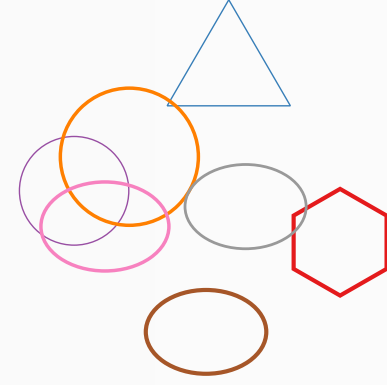[{"shape": "hexagon", "thickness": 3, "radius": 0.69, "center": [0.878, 0.371]}, {"shape": "triangle", "thickness": 1, "radius": 0.92, "center": [0.59, 0.817]}, {"shape": "circle", "thickness": 1, "radius": 0.71, "center": [0.191, 0.504]}, {"shape": "circle", "thickness": 2.5, "radius": 0.89, "center": [0.334, 0.593]}, {"shape": "oval", "thickness": 3, "radius": 0.78, "center": [0.532, 0.138]}, {"shape": "oval", "thickness": 2.5, "radius": 0.83, "center": [0.271, 0.412]}, {"shape": "oval", "thickness": 2, "radius": 0.78, "center": [0.634, 0.463]}]